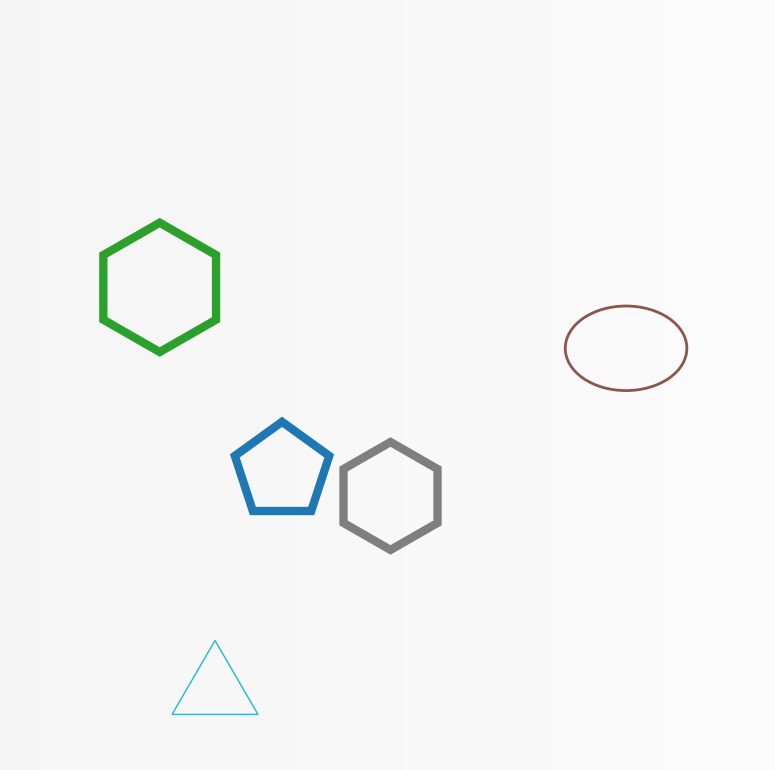[{"shape": "pentagon", "thickness": 3, "radius": 0.32, "center": [0.364, 0.388]}, {"shape": "hexagon", "thickness": 3, "radius": 0.42, "center": [0.206, 0.627]}, {"shape": "oval", "thickness": 1, "radius": 0.39, "center": [0.808, 0.548]}, {"shape": "hexagon", "thickness": 3, "radius": 0.35, "center": [0.504, 0.356]}, {"shape": "triangle", "thickness": 0.5, "radius": 0.32, "center": [0.277, 0.104]}]